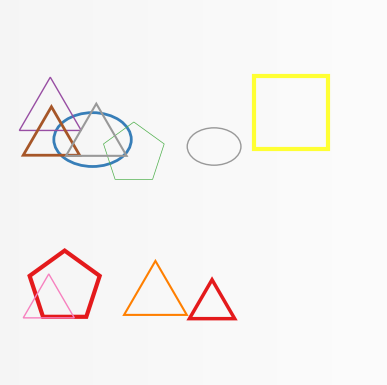[{"shape": "pentagon", "thickness": 3, "radius": 0.48, "center": [0.167, 0.254]}, {"shape": "triangle", "thickness": 2.5, "radius": 0.34, "center": [0.547, 0.206]}, {"shape": "oval", "thickness": 2, "radius": 0.5, "center": [0.239, 0.637]}, {"shape": "pentagon", "thickness": 0.5, "radius": 0.41, "center": [0.345, 0.601]}, {"shape": "triangle", "thickness": 1, "radius": 0.46, "center": [0.13, 0.707]}, {"shape": "triangle", "thickness": 1.5, "radius": 0.47, "center": [0.401, 0.229]}, {"shape": "square", "thickness": 3, "radius": 0.47, "center": [0.751, 0.709]}, {"shape": "triangle", "thickness": 2, "radius": 0.42, "center": [0.133, 0.639]}, {"shape": "triangle", "thickness": 1, "radius": 0.38, "center": [0.126, 0.212]}, {"shape": "oval", "thickness": 1, "radius": 0.35, "center": [0.552, 0.619]}, {"shape": "triangle", "thickness": 1.5, "radius": 0.45, "center": [0.249, 0.64]}]